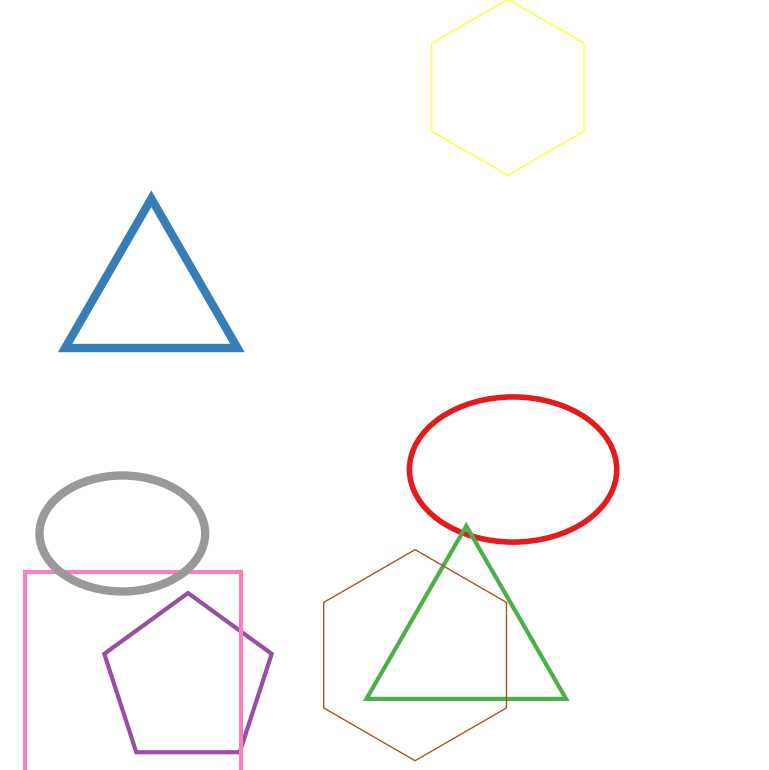[{"shape": "oval", "thickness": 2, "radius": 0.67, "center": [0.666, 0.39]}, {"shape": "triangle", "thickness": 3, "radius": 0.65, "center": [0.197, 0.613]}, {"shape": "triangle", "thickness": 1.5, "radius": 0.75, "center": [0.606, 0.167]}, {"shape": "pentagon", "thickness": 1.5, "radius": 0.57, "center": [0.244, 0.116]}, {"shape": "hexagon", "thickness": 0.5, "radius": 0.57, "center": [0.66, 0.887]}, {"shape": "hexagon", "thickness": 0.5, "radius": 0.69, "center": [0.539, 0.149]}, {"shape": "square", "thickness": 1.5, "radius": 0.7, "center": [0.173, 0.117]}, {"shape": "oval", "thickness": 3, "radius": 0.54, "center": [0.159, 0.307]}]